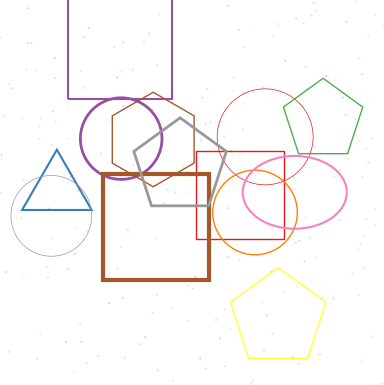[{"shape": "square", "thickness": 1, "radius": 0.57, "center": [0.622, 0.493]}, {"shape": "circle", "thickness": 0.5, "radius": 0.62, "center": [0.689, 0.645]}, {"shape": "triangle", "thickness": 1.5, "radius": 0.52, "center": [0.148, 0.507]}, {"shape": "pentagon", "thickness": 1, "radius": 0.54, "center": [0.839, 0.688]}, {"shape": "circle", "thickness": 2, "radius": 0.53, "center": [0.315, 0.64]}, {"shape": "square", "thickness": 1.5, "radius": 0.67, "center": [0.311, 0.877]}, {"shape": "circle", "thickness": 1, "radius": 0.55, "center": [0.662, 0.448]}, {"shape": "pentagon", "thickness": 1, "radius": 0.65, "center": [0.722, 0.175]}, {"shape": "square", "thickness": 3, "radius": 0.69, "center": [0.405, 0.411]}, {"shape": "hexagon", "thickness": 1, "radius": 0.61, "center": [0.398, 0.638]}, {"shape": "oval", "thickness": 1.5, "radius": 0.68, "center": [0.766, 0.5]}, {"shape": "pentagon", "thickness": 2, "radius": 0.63, "center": [0.468, 0.568]}, {"shape": "circle", "thickness": 0.5, "radius": 0.52, "center": [0.133, 0.439]}]